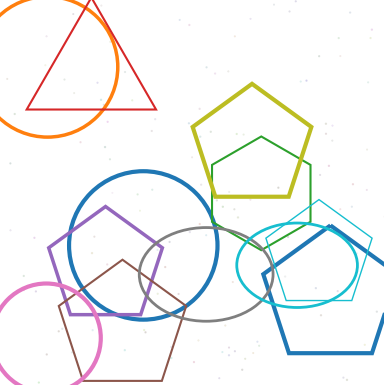[{"shape": "circle", "thickness": 3, "radius": 0.96, "center": [0.372, 0.363]}, {"shape": "pentagon", "thickness": 3, "radius": 0.92, "center": [0.858, 0.231]}, {"shape": "circle", "thickness": 2.5, "radius": 0.91, "center": [0.123, 0.826]}, {"shape": "hexagon", "thickness": 1.5, "radius": 0.74, "center": [0.679, 0.498]}, {"shape": "triangle", "thickness": 1.5, "radius": 0.97, "center": [0.237, 0.813]}, {"shape": "pentagon", "thickness": 2.5, "radius": 0.78, "center": [0.274, 0.308]}, {"shape": "pentagon", "thickness": 1.5, "radius": 0.87, "center": [0.318, 0.151]}, {"shape": "circle", "thickness": 3, "radius": 0.71, "center": [0.12, 0.122]}, {"shape": "oval", "thickness": 2, "radius": 0.87, "center": [0.536, 0.287]}, {"shape": "pentagon", "thickness": 3, "radius": 0.81, "center": [0.655, 0.62]}, {"shape": "oval", "thickness": 2, "radius": 0.78, "center": [0.772, 0.311]}, {"shape": "pentagon", "thickness": 1, "radius": 0.72, "center": [0.829, 0.337]}]